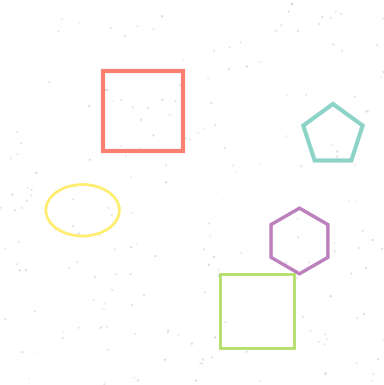[{"shape": "pentagon", "thickness": 3, "radius": 0.41, "center": [0.865, 0.649]}, {"shape": "square", "thickness": 3, "radius": 0.52, "center": [0.372, 0.711]}, {"shape": "square", "thickness": 2, "radius": 0.48, "center": [0.667, 0.192]}, {"shape": "hexagon", "thickness": 2.5, "radius": 0.43, "center": [0.778, 0.374]}, {"shape": "oval", "thickness": 2, "radius": 0.48, "center": [0.215, 0.454]}]